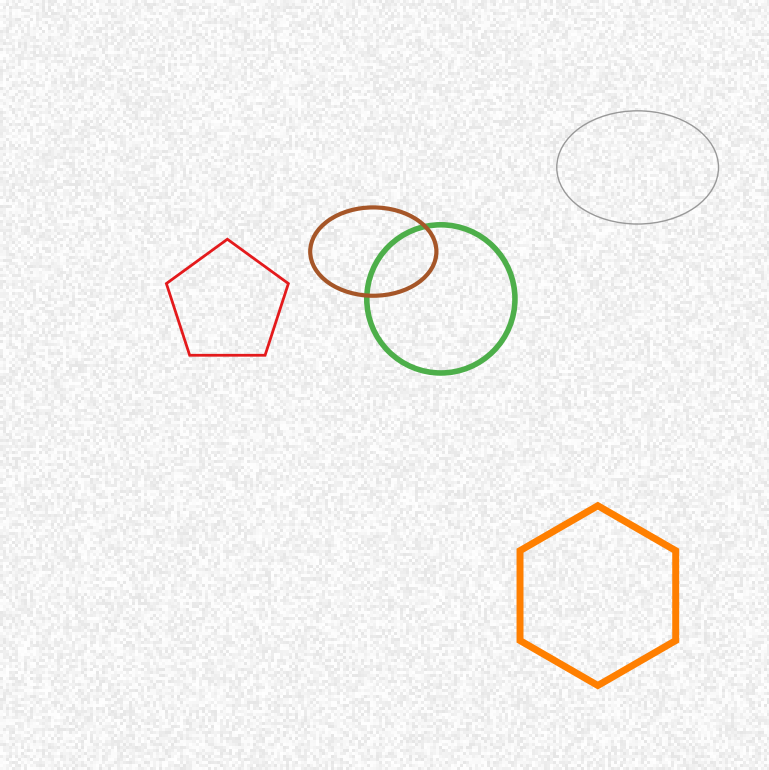[{"shape": "pentagon", "thickness": 1, "radius": 0.42, "center": [0.295, 0.606]}, {"shape": "circle", "thickness": 2, "radius": 0.48, "center": [0.573, 0.612]}, {"shape": "hexagon", "thickness": 2.5, "radius": 0.58, "center": [0.776, 0.226]}, {"shape": "oval", "thickness": 1.5, "radius": 0.41, "center": [0.485, 0.673]}, {"shape": "oval", "thickness": 0.5, "radius": 0.53, "center": [0.828, 0.783]}]